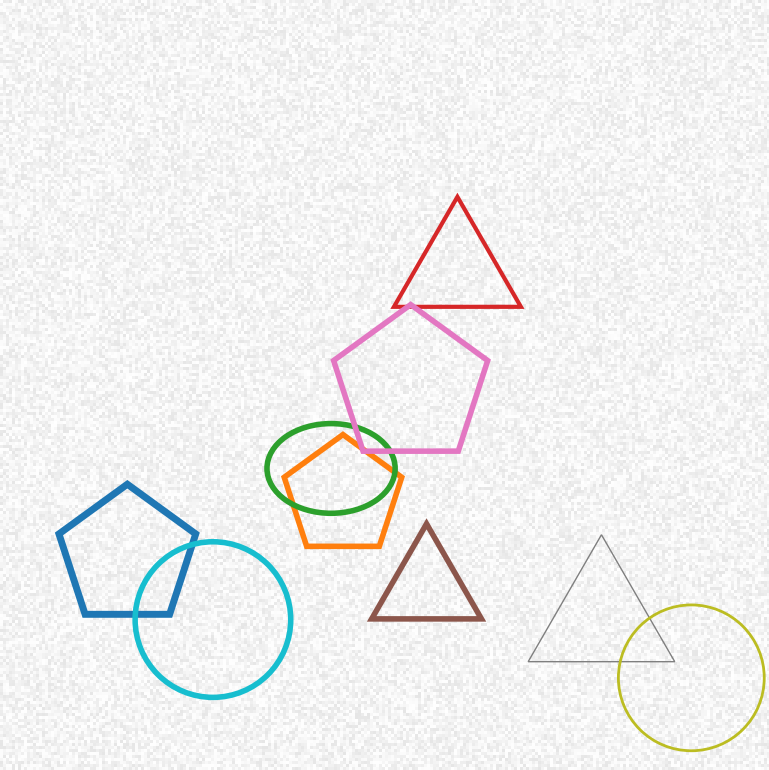[{"shape": "pentagon", "thickness": 2.5, "radius": 0.47, "center": [0.165, 0.278]}, {"shape": "pentagon", "thickness": 2, "radius": 0.4, "center": [0.445, 0.355]}, {"shape": "oval", "thickness": 2, "radius": 0.42, "center": [0.43, 0.392]}, {"shape": "triangle", "thickness": 1.5, "radius": 0.48, "center": [0.594, 0.649]}, {"shape": "triangle", "thickness": 2, "radius": 0.41, "center": [0.554, 0.237]}, {"shape": "pentagon", "thickness": 2, "radius": 0.53, "center": [0.533, 0.499]}, {"shape": "triangle", "thickness": 0.5, "radius": 0.55, "center": [0.781, 0.196]}, {"shape": "circle", "thickness": 1, "radius": 0.47, "center": [0.898, 0.12]}, {"shape": "circle", "thickness": 2, "radius": 0.51, "center": [0.277, 0.195]}]